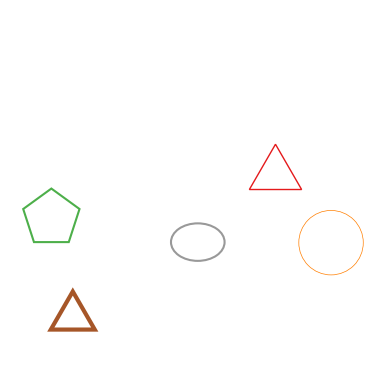[{"shape": "triangle", "thickness": 1, "radius": 0.39, "center": [0.716, 0.547]}, {"shape": "pentagon", "thickness": 1.5, "radius": 0.38, "center": [0.133, 0.433]}, {"shape": "circle", "thickness": 0.5, "radius": 0.42, "center": [0.86, 0.37]}, {"shape": "triangle", "thickness": 3, "radius": 0.33, "center": [0.189, 0.177]}, {"shape": "oval", "thickness": 1.5, "radius": 0.35, "center": [0.514, 0.371]}]